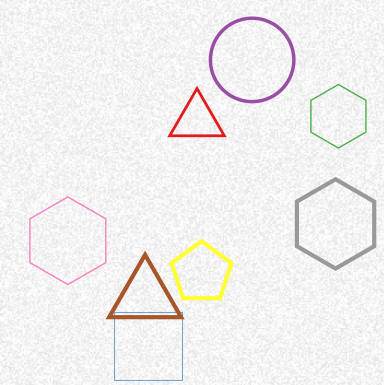[{"shape": "triangle", "thickness": 2, "radius": 0.41, "center": [0.512, 0.688]}, {"shape": "square", "thickness": 0.5, "radius": 0.44, "center": [0.385, 0.101]}, {"shape": "hexagon", "thickness": 1, "radius": 0.41, "center": [0.879, 0.698]}, {"shape": "circle", "thickness": 2.5, "radius": 0.54, "center": [0.655, 0.844]}, {"shape": "pentagon", "thickness": 3, "radius": 0.41, "center": [0.524, 0.292]}, {"shape": "triangle", "thickness": 3, "radius": 0.54, "center": [0.377, 0.23]}, {"shape": "hexagon", "thickness": 1, "radius": 0.57, "center": [0.176, 0.375]}, {"shape": "hexagon", "thickness": 3, "radius": 0.58, "center": [0.872, 0.418]}]